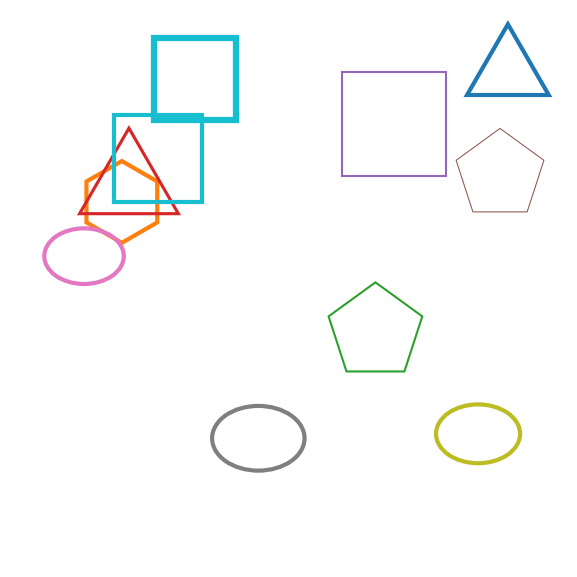[{"shape": "triangle", "thickness": 2, "radius": 0.41, "center": [0.879, 0.875]}, {"shape": "hexagon", "thickness": 2, "radius": 0.35, "center": [0.211, 0.649]}, {"shape": "pentagon", "thickness": 1, "radius": 0.43, "center": [0.65, 0.425]}, {"shape": "triangle", "thickness": 1.5, "radius": 0.49, "center": [0.223, 0.678]}, {"shape": "square", "thickness": 1, "radius": 0.45, "center": [0.682, 0.785]}, {"shape": "pentagon", "thickness": 0.5, "radius": 0.4, "center": [0.866, 0.697]}, {"shape": "oval", "thickness": 2, "radius": 0.34, "center": [0.146, 0.556]}, {"shape": "oval", "thickness": 2, "radius": 0.4, "center": [0.447, 0.24]}, {"shape": "oval", "thickness": 2, "radius": 0.36, "center": [0.828, 0.248]}, {"shape": "square", "thickness": 2, "radius": 0.38, "center": [0.273, 0.725]}, {"shape": "square", "thickness": 3, "radius": 0.35, "center": [0.337, 0.862]}]